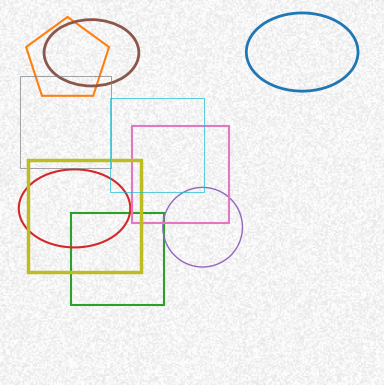[{"shape": "oval", "thickness": 2, "radius": 0.73, "center": [0.785, 0.865]}, {"shape": "pentagon", "thickness": 1.5, "radius": 0.57, "center": [0.176, 0.843]}, {"shape": "square", "thickness": 1.5, "radius": 0.6, "center": [0.305, 0.327]}, {"shape": "oval", "thickness": 1.5, "radius": 0.72, "center": [0.194, 0.459]}, {"shape": "circle", "thickness": 1, "radius": 0.52, "center": [0.526, 0.41]}, {"shape": "oval", "thickness": 2, "radius": 0.62, "center": [0.238, 0.863]}, {"shape": "square", "thickness": 1.5, "radius": 0.63, "center": [0.469, 0.547]}, {"shape": "square", "thickness": 0.5, "radius": 0.6, "center": [0.17, 0.683]}, {"shape": "square", "thickness": 2.5, "radius": 0.73, "center": [0.219, 0.439]}, {"shape": "square", "thickness": 0.5, "radius": 0.61, "center": [0.408, 0.625]}]